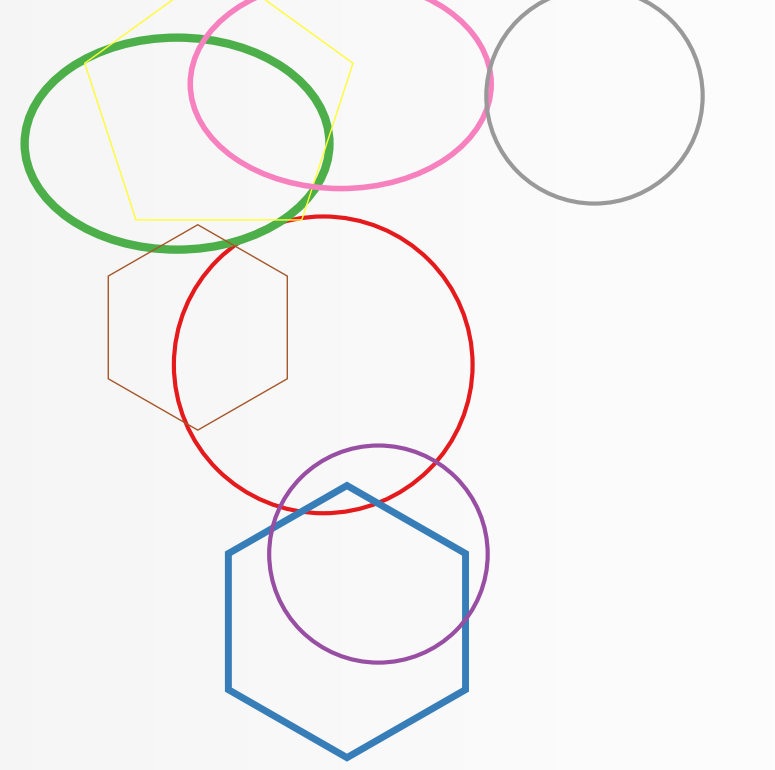[{"shape": "circle", "thickness": 1.5, "radius": 0.96, "center": [0.417, 0.526]}, {"shape": "hexagon", "thickness": 2.5, "radius": 0.88, "center": [0.448, 0.193]}, {"shape": "oval", "thickness": 3, "radius": 0.98, "center": [0.228, 0.813]}, {"shape": "circle", "thickness": 1.5, "radius": 0.7, "center": [0.488, 0.28]}, {"shape": "pentagon", "thickness": 0.5, "radius": 0.91, "center": [0.282, 0.862]}, {"shape": "hexagon", "thickness": 0.5, "radius": 0.67, "center": [0.255, 0.575]}, {"shape": "oval", "thickness": 2, "radius": 0.97, "center": [0.44, 0.891]}, {"shape": "circle", "thickness": 1.5, "radius": 0.7, "center": [0.767, 0.875]}]